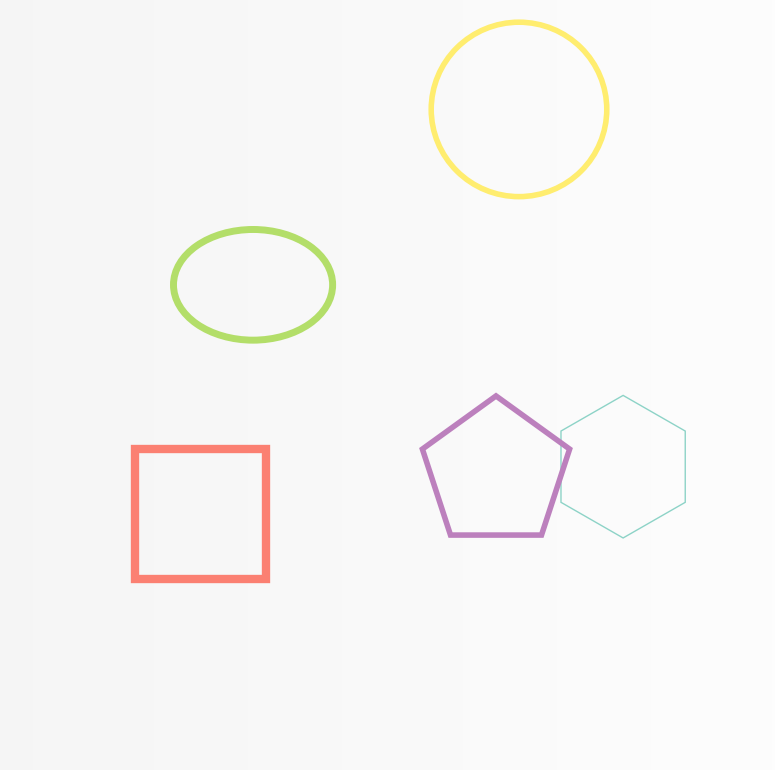[{"shape": "hexagon", "thickness": 0.5, "radius": 0.46, "center": [0.804, 0.394]}, {"shape": "square", "thickness": 3, "radius": 0.42, "center": [0.259, 0.333]}, {"shape": "oval", "thickness": 2.5, "radius": 0.51, "center": [0.327, 0.63]}, {"shape": "pentagon", "thickness": 2, "radius": 0.5, "center": [0.64, 0.386]}, {"shape": "circle", "thickness": 2, "radius": 0.57, "center": [0.67, 0.858]}]